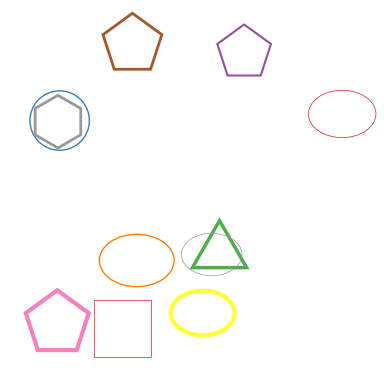[{"shape": "square", "thickness": 0.5, "radius": 0.37, "center": [0.318, 0.147]}, {"shape": "oval", "thickness": 0.5, "radius": 0.44, "center": [0.889, 0.704]}, {"shape": "circle", "thickness": 1, "radius": 0.39, "center": [0.155, 0.687]}, {"shape": "triangle", "thickness": 2.5, "radius": 0.41, "center": [0.57, 0.345]}, {"shape": "pentagon", "thickness": 1.5, "radius": 0.37, "center": [0.634, 0.863]}, {"shape": "oval", "thickness": 1, "radius": 0.49, "center": [0.355, 0.323]}, {"shape": "oval", "thickness": 3, "radius": 0.41, "center": [0.527, 0.187]}, {"shape": "pentagon", "thickness": 2, "radius": 0.4, "center": [0.344, 0.885]}, {"shape": "pentagon", "thickness": 3, "radius": 0.43, "center": [0.149, 0.16]}, {"shape": "hexagon", "thickness": 2, "radius": 0.34, "center": [0.151, 0.684]}, {"shape": "oval", "thickness": 0.5, "radius": 0.39, "center": [0.55, 0.339]}]